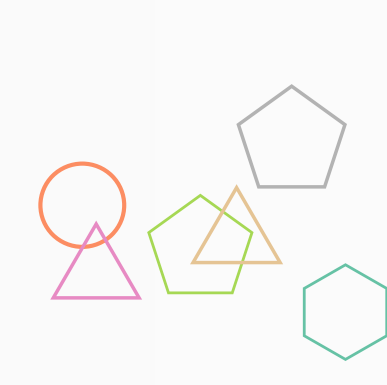[{"shape": "hexagon", "thickness": 2, "radius": 0.61, "center": [0.892, 0.189]}, {"shape": "circle", "thickness": 3, "radius": 0.54, "center": [0.212, 0.467]}, {"shape": "triangle", "thickness": 2.5, "radius": 0.64, "center": [0.248, 0.29]}, {"shape": "pentagon", "thickness": 2, "radius": 0.7, "center": [0.517, 0.353]}, {"shape": "triangle", "thickness": 2.5, "radius": 0.65, "center": [0.611, 0.383]}, {"shape": "pentagon", "thickness": 2.5, "radius": 0.72, "center": [0.753, 0.632]}]